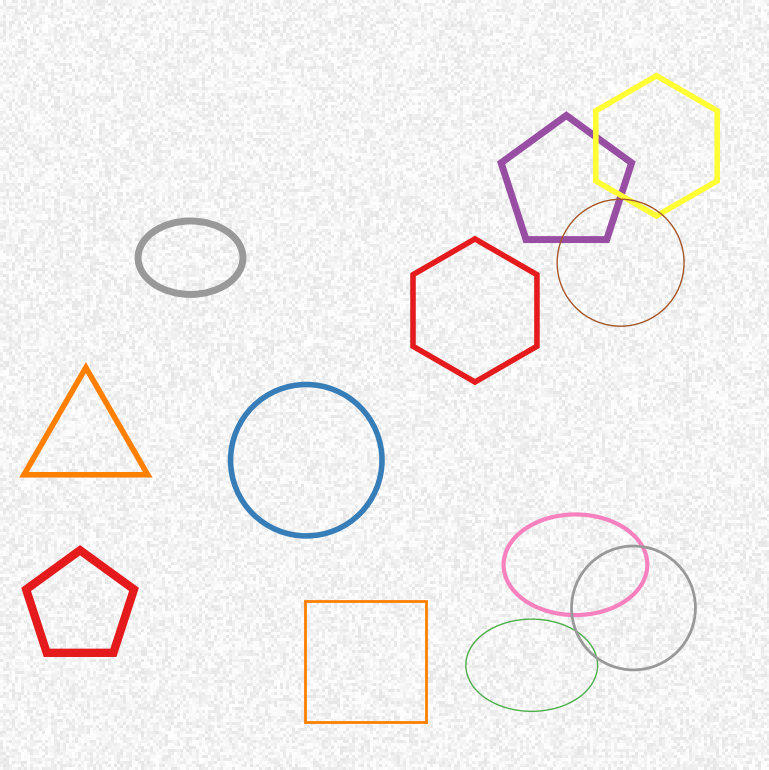[{"shape": "hexagon", "thickness": 2, "radius": 0.46, "center": [0.617, 0.597]}, {"shape": "pentagon", "thickness": 3, "radius": 0.37, "center": [0.104, 0.212]}, {"shape": "circle", "thickness": 2, "radius": 0.49, "center": [0.398, 0.402]}, {"shape": "oval", "thickness": 0.5, "radius": 0.43, "center": [0.691, 0.136]}, {"shape": "pentagon", "thickness": 2.5, "radius": 0.45, "center": [0.736, 0.761]}, {"shape": "square", "thickness": 1, "radius": 0.39, "center": [0.475, 0.141]}, {"shape": "triangle", "thickness": 2, "radius": 0.46, "center": [0.112, 0.43]}, {"shape": "hexagon", "thickness": 2, "radius": 0.46, "center": [0.853, 0.811]}, {"shape": "circle", "thickness": 0.5, "radius": 0.41, "center": [0.806, 0.659]}, {"shape": "oval", "thickness": 1.5, "radius": 0.47, "center": [0.747, 0.267]}, {"shape": "oval", "thickness": 2.5, "radius": 0.34, "center": [0.247, 0.665]}, {"shape": "circle", "thickness": 1, "radius": 0.4, "center": [0.823, 0.21]}]